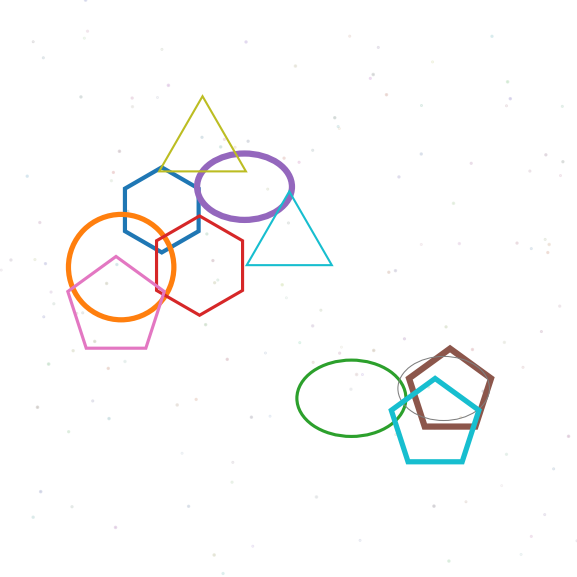[{"shape": "hexagon", "thickness": 2, "radius": 0.37, "center": [0.28, 0.636]}, {"shape": "circle", "thickness": 2.5, "radius": 0.46, "center": [0.21, 0.537]}, {"shape": "oval", "thickness": 1.5, "radius": 0.47, "center": [0.608, 0.309]}, {"shape": "hexagon", "thickness": 1.5, "radius": 0.43, "center": [0.346, 0.539]}, {"shape": "oval", "thickness": 3, "radius": 0.41, "center": [0.423, 0.676]}, {"shape": "pentagon", "thickness": 3, "radius": 0.37, "center": [0.779, 0.321]}, {"shape": "pentagon", "thickness": 1.5, "radius": 0.44, "center": [0.201, 0.467]}, {"shape": "oval", "thickness": 0.5, "radius": 0.4, "center": [0.768, 0.326]}, {"shape": "triangle", "thickness": 1, "radius": 0.43, "center": [0.351, 0.746]}, {"shape": "pentagon", "thickness": 2.5, "radius": 0.4, "center": [0.753, 0.264]}, {"shape": "triangle", "thickness": 1, "radius": 0.43, "center": [0.501, 0.583]}]